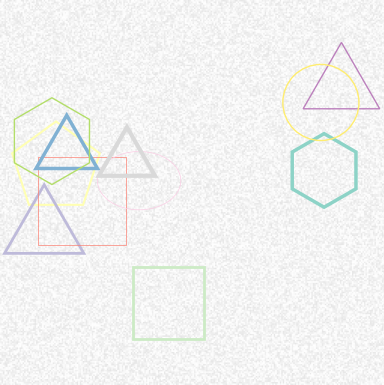[{"shape": "hexagon", "thickness": 2.5, "radius": 0.48, "center": [0.842, 0.557]}, {"shape": "pentagon", "thickness": 1.5, "radius": 0.6, "center": [0.145, 0.565]}, {"shape": "triangle", "thickness": 2, "radius": 0.59, "center": [0.115, 0.401]}, {"shape": "square", "thickness": 0.5, "radius": 0.57, "center": [0.214, 0.478]}, {"shape": "triangle", "thickness": 2.5, "radius": 0.46, "center": [0.173, 0.608]}, {"shape": "hexagon", "thickness": 1, "radius": 0.56, "center": [0.135, 0.633]}, {"shape": "oval", "thickness": 0.5, "radius": 0.54, "center": [0.361, 0.531]}, {"shape": "triangle", "thickness": 3, "radius": 0.42, "center": [0.33, 0.586]}, {"shape": "triangle", "thickness": 1, "radius": 0.57, "center": [0.887, 0.775]}, {"shape": "square", "thickness": 2, "radius": 0.46, "center": [0.437, 0.213]}, {"shape": "circle", "thickness": 1, "radius": 0.49, "center": [0.833, 0.734]}]